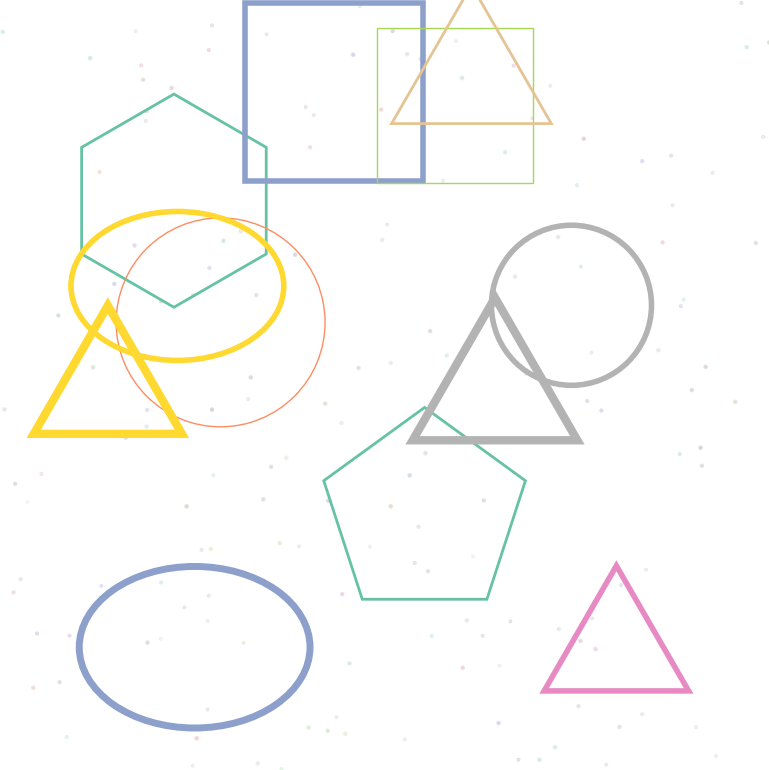[{"shape": "pentagon", "thickness": 1, "radius": 0.69, "center": [0.551, 0.333]}, {"shape": "hexagon", "thickness": 1, "radius": 0.69, "center": [0.226, 0.739]}, {"shape": "circle", "thickness": 0.5, "radius": 0.68, "center": [0.286, 0.581]}, {"shape": "square", "thickness": 2, "radius": 0.58, "center": [0.434, 0.881]}, {"shape": "oval", "thickness": 2.5, "radius": 0.75, "center": [0.253, 0.159]}, {"shape": "triangle", "thickness": 2, "radius": 0.54, "center": [0.8, 0.157]}, {"shape": "square", "thickness": 0.5, "radius": 0.51, "center": [0.591, 0.863]}, {"shape": "oval", "thickness": 2, "radius": 0.69, "center": [0.23, 0.629]}, {"shape": "triangle", "thickness": 3, "radius": 0.56, "center": [0.14, 0.492]}, {"shape": "triangle", "thickness": 1, "radius": 0.6, "center": [0.612, 0.899]}, {"shape": "triangle", "thickness": 3, "radius": 0.62, "center": [0.643, 0.49]}, {"shape": "circle", "thickness": 2, "radius": 0.52, "center": [0.742, 0.604]}]